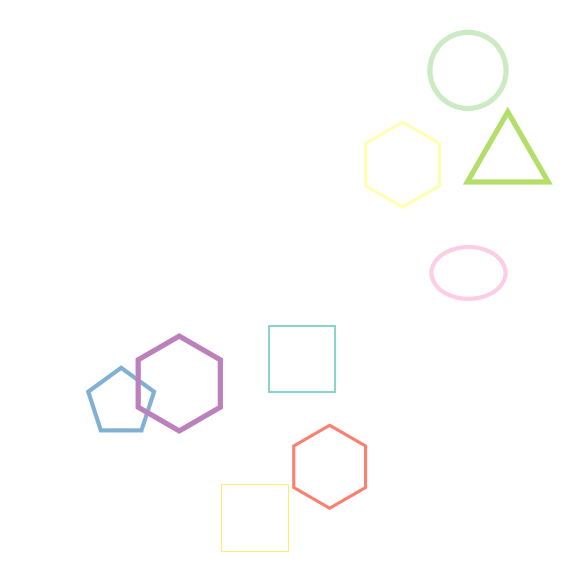[{"shape": "square", "thickness": 1, "radius": 0.29, "center": [0.523, 0.377]}, {"shape": "hexagon", "thickness": 1.5, "radius": 0.37, "center": [0.697, 0.714]}, {"shape": "hexagon", "thickness": 1.5, "radius": 0.36, "center": [0.571, 0.191]}, {"shape": "pentagon", "thickness": 2, "radius": 0.3, "center": [0.21, 0.302]}, {"shape": "triangle", "thickness": 2.5, "radius": 0.4, "center": [0.879, 0.724]}, {"shape": "oval", "thickness": 2, "radius": 0.32, "center": [0.811, 0.527]}, {"shape": "hexagon", "thickness": 2.5, "radius": 0.41, "center": [0.31, 0.335]}, {"shape": "circle", "thickness": 2.5, "radius": 0.33, "center": [0.81, 0.877]}, {"shape": "square", "thickness": 0.5, "radius": 0.29, "center": [0.441, 0.103]}]